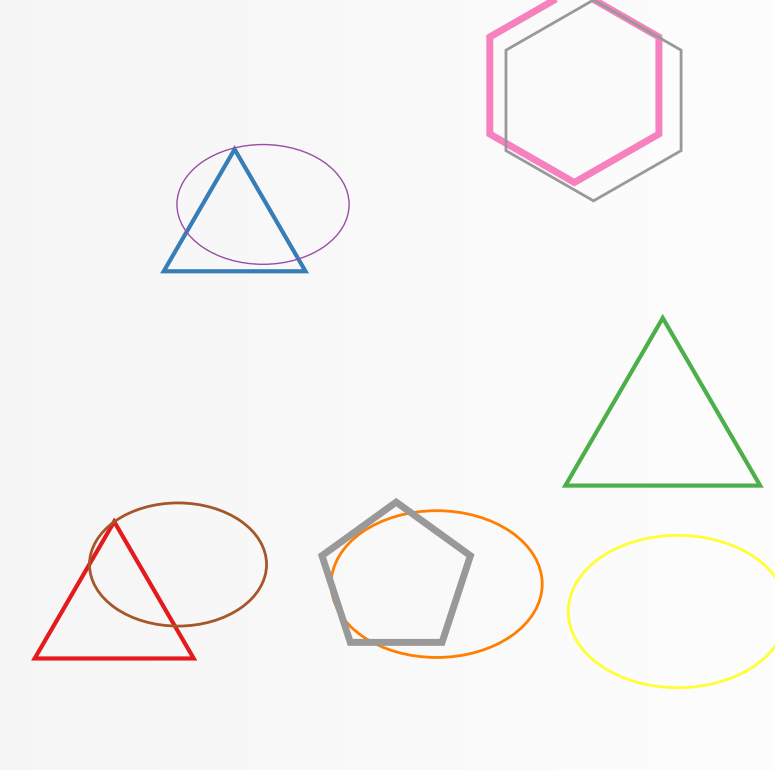[{"shape": "triangle", "thickness": 1.5, "radius": 0.59, "center": [0.147, 0.204]}, {"shape": "triangle", "thickness": 1.5, "radius": 0.53, "center": [0.303, 0.701]}, {"shape": "triangle", "thickness": 1.5, "radius": 0.73, "center": [0.855, 0.442]}, {"shape": "oval", "thickness": 0.5, "radius": 0.56, "center": [0.339, 0.735]}, {"shape": "oval", "thickness": 1, "radius": 0.68, "center": [0.563, 0.241]}, {"shape": "oval", "thickness": 1, "radius": 0.71, "center": [0.875, 0.206]}, {"shape": "oval", "thickness": 1, "radius": 0.57, "center": [0.23, 0.267]}, {"shape": "hexagon", "thickness": 2.5, "radius": 0.63, "center": [0.741, 0.889]}, {"shape": "pentagon", "thickness": 2.5, "radius": 0.5, "center": [0.511, 0.247]}, {"shape": "hexagon", "thickness": 1, "radius": 0.65, "center": [0.766, 0.87]}]